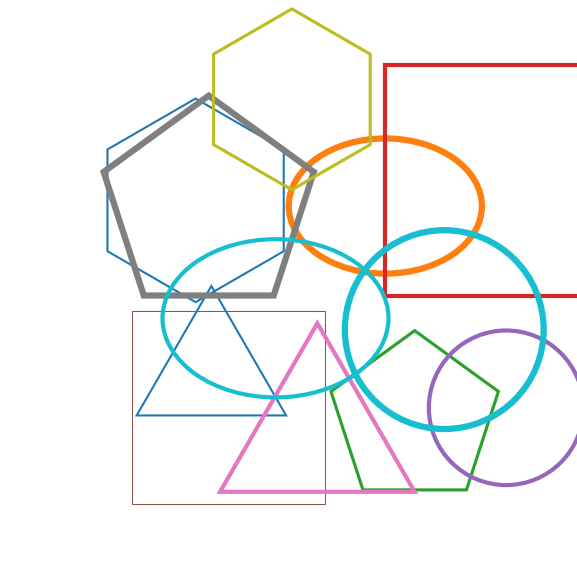[{"shape": "triangle", "thickness": 1, "radius": 0.75, "center": [0.366, 0.354]}, {"shape": "hexagon", "thickness": 1, "radius": 0.88, "center": [0.339, 0.652]}, {"shape": "oval", "thickness": 3, "radius": 0.84, "center": [0.667, 0.642]}, {"shape": "pentagon", "thickness": 1.5, "radius": 0.76, "center": [0.718, 0.274]}, {"shape": "square", "thickness": 2, "radius": 1.0, "center": [0.867, 0.687]}, {"shape": "circle", "thickness": 2, "radius": 0.67, "center": [0.876, 0.293]}, {"shape": "square", "thickness": 0.5, "radius": 0.83, "center": [0.396, 0.294]}, {"shape": "triangle", "thickness": 2, "radius": 0.97, "center": [0.55, 0.245]}, {"shape": "pentagon", "thickness": 3, "radius": 0.96, "center": [0.361, 0.642]}, {"shape": "hexagon", "thickness": 1.5, "radius": 0.78, "center": [0.505, 0.827]}, {"shape": "oval", "thickness": 2, "radius": 0.98, "center": [0.477, 0.448]}, {"shape": "circle", "thickness": 3, "radius": 0.86, "center": [0.769, 0.428]}]